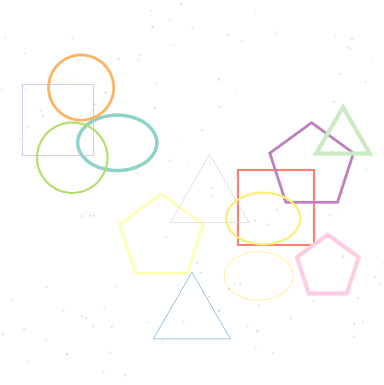[{"shape": "oval", "thickness": 2.5, "radius": 0.51, "center": [0.305, 0.629]}, {"shape": "pentagon", "thickness": 2, "radius": 0.57, "center": [0.419, 0.382]}, {"shape": "square", "thickness": 0.5, "radius": 0.46, "center": [0.149, 0.691]}, {"shape": "square", "thickness": 1.5, "radius": 0.49, "center": [0.716, 0.461]}, {"shape": "triangle", "thickness": 0.5, "radius": 0.58, "center": [0.498, 0.178]}, {"shape": "circle", "thickness": 2, "radius": 0.42, "center": [0.211, 0.773]}, {"shape": "circle", "thickness": 1.5, "radius": 0.46, "center": [0.188, 0.59]}, {"shape": "pentagon", "thickness": 3, "radius": 0.42, "center": [0.851, 0.306]}, {"shape": "triangle", "thickness": 0.5, "radius": 0.59, "center": [0.544, 0.481]}, {"shape": "pentagon", "thickness": 2, "radius": 0.57, "center": [0.809, 0.567]}, {"shape": "triangle", "thickness": 3, "radius": 0.4, "center": [0.891, 0.641]}, {"shape": "oval", "thickness": 1.5, "radius": 0.48, "center": [0.684, 0.432]}, {"shape": "oval", "thickness": 0.5, "radius": 0.45, "center": [0.672, 0.283]}]